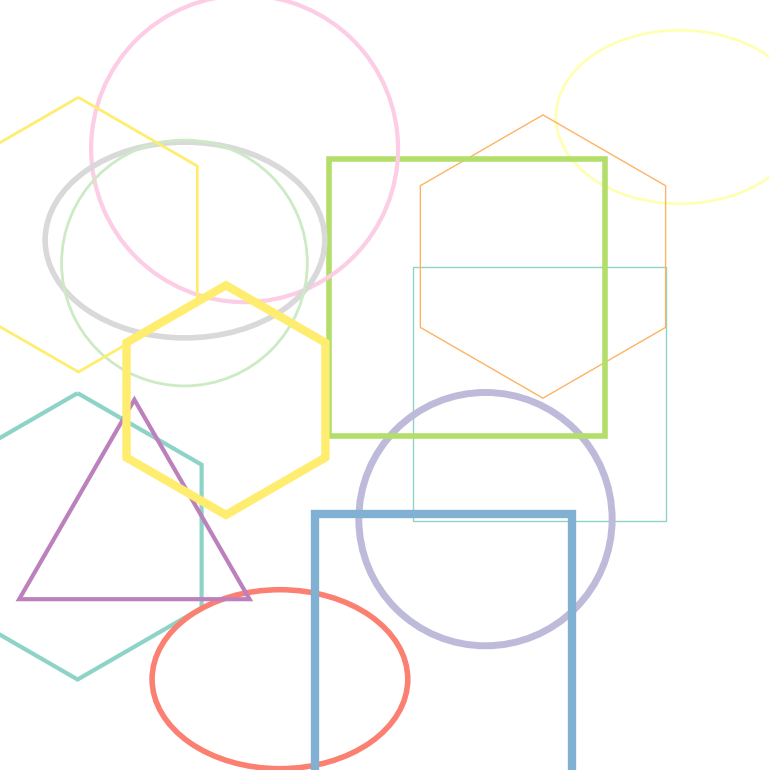[{"shape": "hexagon", "thickness": 1.5, "radius": 0.93, "center": [0.101, 0.303]}, {"shape": "square", "thickness": 0.5, "radius": 0.82, "center": [0.701, 0.489]}, {"shape": "oval", "thickness": 1, "radius": 0.8, "center": [0.883, 0.848]}, {"shape": "circle", "thickness": 2.5, "radius": 0.82, "center": [0.63, 0.326]}, {"shape": "oval", "thickness": 2, "radius": 0.83, "center": [0.364, 0.118]}, {"shape": "square", "thickness": 3, "radius": 0.84, "center": [0.576, 0.165]}, {"shape": "hexagon", "thickness": 0.5, "radius": 0.92, "center": [0.705, 0.667]}, {"shape": "square", "thickness": 2, "radius": 0.9, "center": [0.607, 0.614]}, {"shape": "circle", "thickness": 1.5, "radius": 1.0, "center": [0.318, 0.807]}, {"shape": "oval", "thickness": 2, "radius": 0.91, "center": [0.24, 0.688]}, {"shape": "triangle", "thickness": 1.5, "radius": 0.86, "center": [0.175, 0.308]}, {"shape": "circle", "thickness": 1, "radius": 0.8, "center": [0.24, 0.658]}, {"shape": "hexagon", "thickness": 1, "radius": 0.89, "center": [0.102, 0.695]}, {"shape": "hexagon", "thickness": 3, "radius": 0.75, "center": [0.293, 0.48]}]